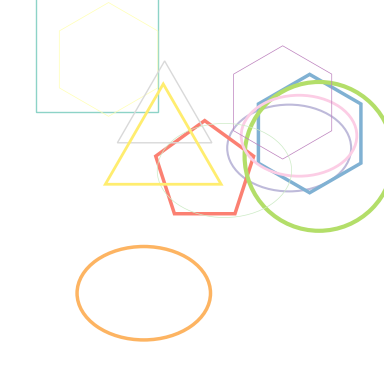[{"shape": "square", "thickness": 1, "radius": 0.79, "center": [0.252, 0.867]}, {"shape": "hexagon", "thickness": 0.5, "radius": 0.74, "center": [0.282, 0.846]}, {"shape": "oval", "thickness": 1.5, "radius": 0.8, "center": [0.751, 0.616]}, {"shape": "pentagon", "thickness": 2.5, "radius": 0.67, "center": [0.532, 0.553]}, {"shape": "hexagon", "thickness": 2.5, "radius": 0.77, "center": [0.804, 0.653]}, {"shape": "oval", "thickness": 2.5, "radius": 0.87, "center": [0.373, 0.238]}, {"shape": "circle", "thickness": 3, "radius": 0.97, "center": [0.829, 0.594]}, {"shape": "oval", "thickness": 2, "radius": 0.75, "center": [0.777, 0.647]}, {"shape": "triangle", "thickness": 1, "radius": 0.71, "center": [0.428, 0.7]}, {"shape": "hexagon", "thickness": 0.5, "radius": 0.74, "center": [0.734, 0.734]}, {"shape": "oval", "thickness": 0.5, "radius": 0.87, "center": [0.583, 0.557]}, {"shape": "triangle", "thickness": 2, "radius": 0.87, "center": [0.424, 0.608]}]